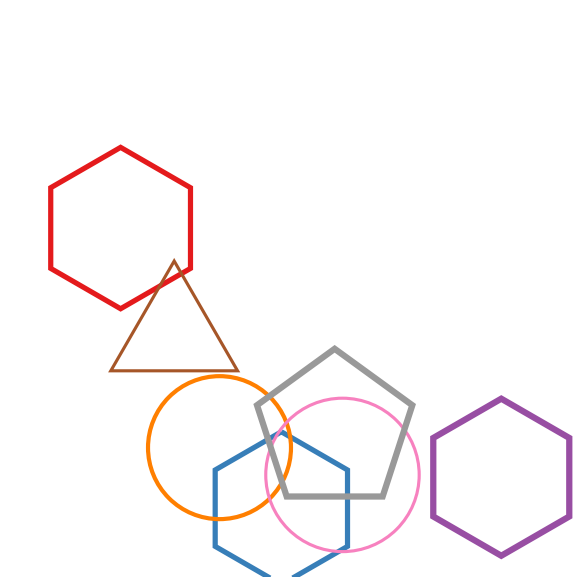[{"shape": "hexagon", "thickness": 2.5, "radius": 0.7, "center": [0.209, 0.604]}, {"shape": "hexagon", "thickness": 2.5, "radius": 0.66, "center": [0.487, 0.119]}, {"shape": "hexagon", "thickness": 3, "radius": 0.68, "center": [0.868, 0.173]}, {"shape": "circle", "thickness": 2, "radius": 0.62, "center": [0.38, 0.224]}, {"shape": "triangle", "thickness": 1.5, "radius": 0.63, "center": [0.302, 0.42]}, {"shape": "circle", "thickness": 1.5, "radius": 0.66, "center": [0.593, 0.177]}, {"shape": "pentagon", "thickness": 3, "radius": 0.71, "center": [0.58, 0.254]}]